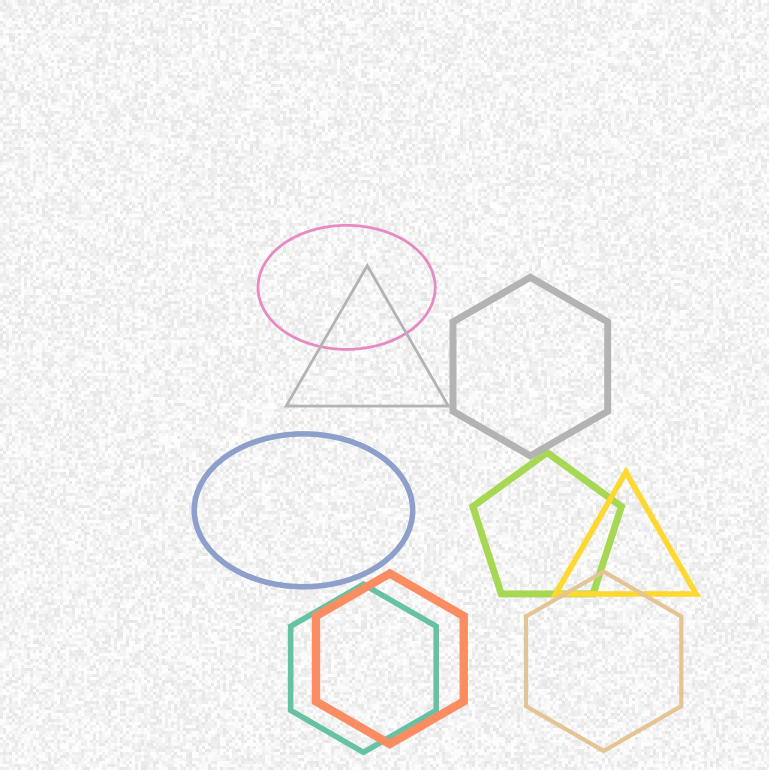[{"shape": "hexagon", "thickness": 2, "radius": 0.55, "center": [0.472, 0.132]}, {"shape": "hexagon", "thickness": 3, "radius": 0.55, "center": [0.506, 0.144]}, {"shape": "oval", "thickness": 2, "radius": 0.71, "center": [0.394, 0.337]}, {"shape": "oval", "thickness": 1, "radius": 0.58, "center": [0.45, 0.627]}, {"shape": "pentagon", "thickness": 2.5, "radius": 0.51, "center": [0.711, 0.311]}, {"shape": "triangle", "thickness": 2, "radius": 0.53, "center": [0.813, 0.281]}, {"shape": "hexagon", "thickness": 1.5, "radius": 0.58, "center": [0.784, 0.141]}, {"shape": "hexagon", "thickness": 2.5, "radius": 0.58, "center": [0.689, 0.524]}, {"shape": "triangle", "thickness": 1, "radius": 0.61, "center": [0.477, 0.533]}]